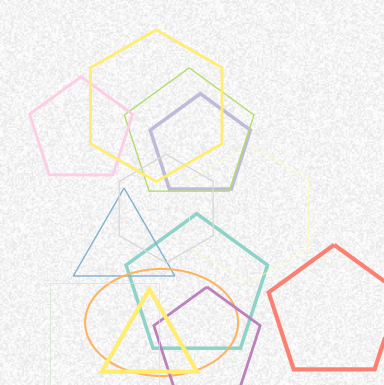[{"shape": "pentagon", "thickness": 2.5, "radius": 0.97, "center": [0.511, 0.252]}, {"shape": "hexagon", "thickness": 0.5, "radius": 0.89, "center": [0.647, 0.445]}, {"shape": "pentagon", "thickness": 2.5, "radius": 0.68, "center": [0.52, 0.62]}, {"shape": "pentagon", "thickness": 3, "radius": 0.89, "center": [0.868, 0.185]}, {"shape": "triangle", "thickness": 1, "radius": 0.76, "center": [0.322, 0.359]}, {"shape": "oval", "thickness": 1.5, "radius": 0.99, "center": [0.42, 0.162]}, {"shape": "pentagon", "thickness": 1, "radius": 0.88, "center": [0.491, 0.647]}, {"shape": "pentagon", "thickness": 2, "radius": 0.7, "center": [0.211, 0.66]}, {"shape": "hexagon", "thickness": 1, "radius": 0.7, "center": [0.432, 0.458]}, {"shape": "pentagon", "thickness": 2, "radius": 0.73, "center": [0.538, 0.11]}, {"shape": "square", "thickness": 0.5, "radius": 0.71, "center": [0.272, 0.123]}, {"shape": "hexagon", "thickness": 2, "radius": 0.99, "center": [0.406, 0.725]}, {"shape": "triangle", "thickness": 3, "radius": 0.71, "center": [0.388, 0.106]}]